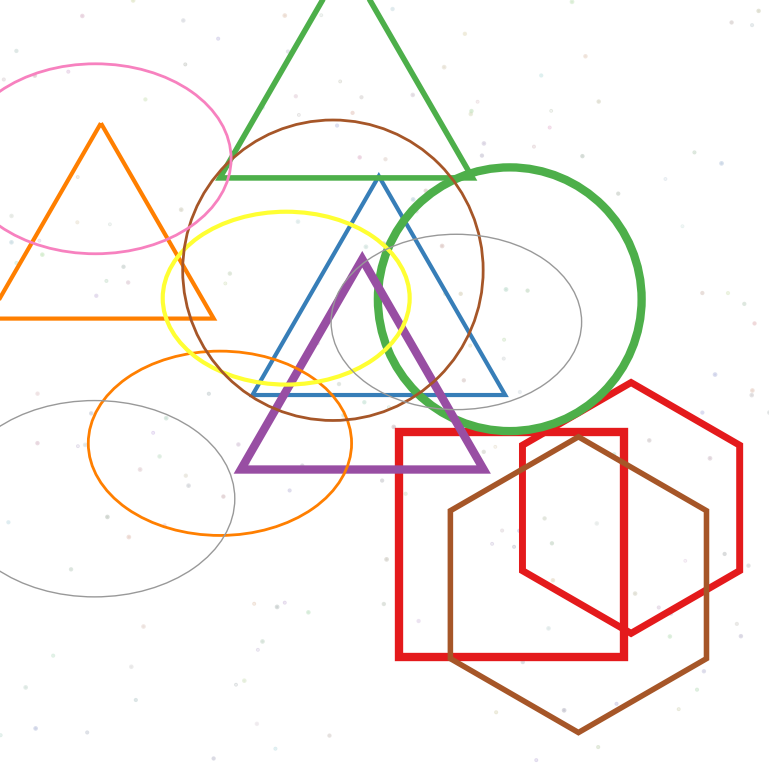[{"shape": "hexagon", "thickness": 2.5, "radius": 0.81, "center": [0.82, 0.34]}, {"shape": "square", "thickness": 3, "radius": 0.73, "center": [0.664, 0.293]}, {"shape": "triangle", "thickness": 1.5, "radius": 0.95, "center": [0.492, 0.582]}, {"shape": "triangle", "thickness": 2, "radius": 0.95, "center": [0.45, 0.864]}, {"shape": "circle", "thickness": 3, "radius": 0.86, "center": [0.662, 0.611]}, {"shape": "triangle", "thickness": 3, "radius": 0.91, "center": [0.47, 0.481]}, {"shape": "triangle", "thickness": 1.5, "radius": 0.85, "center": [0.131, 0.671]}, {"shape": "oval", "thickness": 1, "radius": 0.85, "center": [0.286, 0.424]}, {"shape": "oval", "thickness": 1.5, "radius": 0.8, "center": [0.372, 0.613]}, {"shape": "circle", "thickness": 1, "radius": 0.98, "center": [0.432, 0.649]}, {"shape": "hexagon", "thickness": 2, "radius": 0.96, "center": [0.751, 0.241]}, {"shape": "oval", "thickness": 1, "radius": 0.88, "center": [0.124, 0.794]}, {"shape": "oval", "thickness": 0.5, "radius": 0.91, "center": [0.123, 0.352]}, {"shape": "oval", "thickness": 0.5, "radius": 0.81, "center": [0.593, 0.582]}]